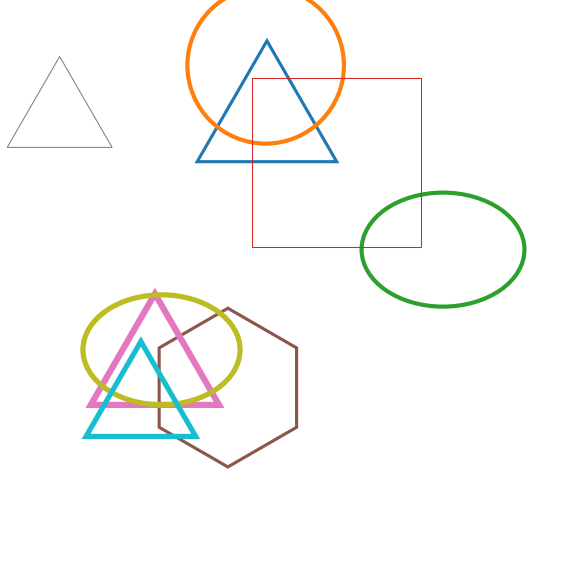[{"shape": "triangle", "thickness": 1.5, "radius": 0.7, "center": [0.462, 0.789]}, {"shape": "circle", "thickness": 2, "radius": 0.68, "center": [0.46, 0.886]}, {"shape": "oval", "thickness": 2, "radius": 0.71, "center": [0.767, 0.567]}, {"shape": "square", "thickness": 0.5, "radius": 0.73, "center": [0.583, 0.718]}, {"shape": "hexagon", "thickness": 1.5, "radius": 0.69, "center": [0.395, 0.328]}, {"shape": "triangle", "thickness": 3, "radius": 0.64, "center": [0.268, 0.362]}, {"shape": "triangle", "thickness": 0.5, "radius": 0.52, "center": [0.103, 0.796]}, {"shape": "oval", "thickness": 2.5, "radius": 0.68, "center": [0.28, 0.393]}, {"shape": "triangle", "thickness": 2.5, "radius": 0.55, "center": [0.244, 0.298]}]